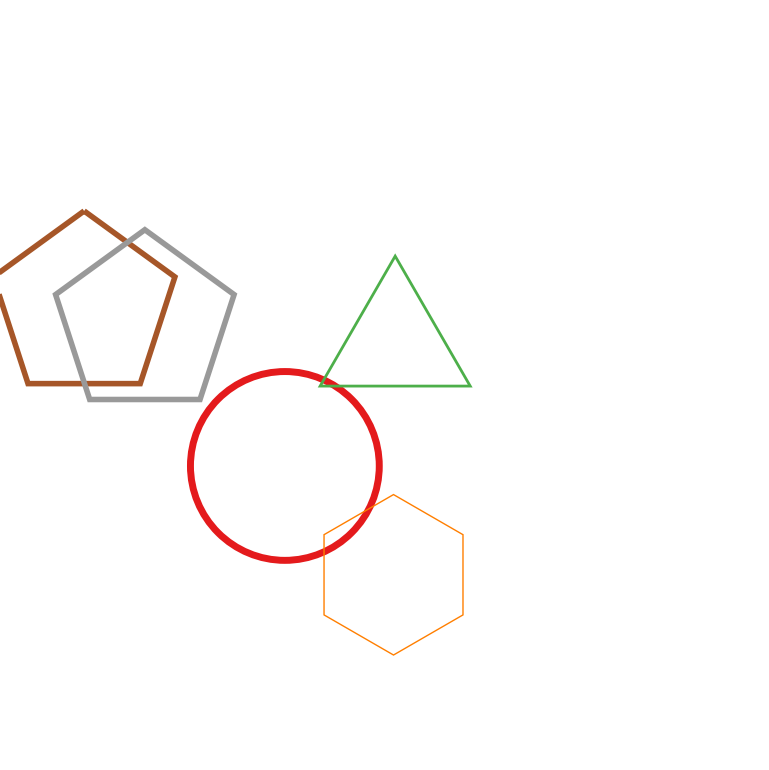[{"shape": "circle", "thickness": 2.5, "radius": 0.61, "center": [0.37, 0.395]}, {"shape": "triangle", "thickness": 1, "radius": 0.56, "center": [0.513, 0.555]}, {"shape": "hexagon", "thickness": 0.5, "radius": 0.52, "center": [0.511, 0.254]}, {"shape": "pentagon", "thickness": 2, "radius": 0.62, "center": [0.109, 0.602]}, {"shape": "pentagon", "thickness": 2, "radius": 0.61, "center": [0.188, 0.58]}]